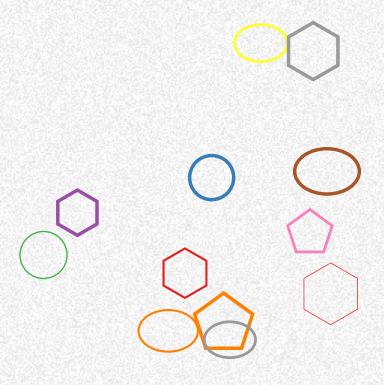[{"shape": "hexagon", "thickness": 1.5, "radius": 0.32, "center": [0.48, 0.29]}, {"shape": "hexagon", "thickness": 0.5, "radius": 0.4, "center": [0.859, 0.237]}, {"shape": "circle", "thickness": 2.5, "radius": 0.29, "center": [0.55, 0.539]}, {"shape": "circle", "thickness": 1, "radius": 0.31, "center": [0.113, 0.338]}, {"shape": "hexagon", "thickness": 2.5, "radius": 0.29, "center": [0.201, 0.447]}, {"shape": "oval", "thickness": 1.5, "radius": 0.39, "center": [0.437, 0.141]}, {"shape": "pentagon", "thickness": 2.5, "radius": 0.4, "center": [0.581, 0.16]}, {"shape": "oval", "thickness": 2, "radius": 0.34, "center": [0.678, 0.888]}, {"shape": "oval", "thickness": 2.5, "radius": 0.42, "center": [0.849, 0.555]}, {"shape": "pentagon", "thickness": 2, "radius": 0.3, "center": [0.805, 0.395]}, {"shape": "hexagon", "thickness": 2.5, "radius": 0.37, "center": [0.814, 0.867]}, {"shape": "oval", "thickness": 2, "radius": 0.33, "center": [0.597, 0.118]}]